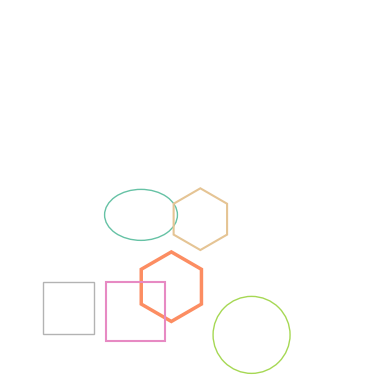[{"shape": "oval", "thickness": 1, "radius": 0.47, "center": [0.366, 0.442]}, {"shape": "hexagon", "thickness": 2.5, "radius": 0.45, "center": [0.445, 0.255]}, {"shape": "square", "thickness": 1.5, "radius": 0.38, "center": [0.351, 0.192]}, {"shape": "circle", "thickness": 1, "radius": 0.5, "center": [0.653, 0.13]}, {"shape": "hexagon", "thickness": 1.5, "radius": 0.4, "center": [0.52, 0.431]}, {"shape": "square", "thickness": 1, "radius": 0.33, "center": [0.178, 0.2]}]